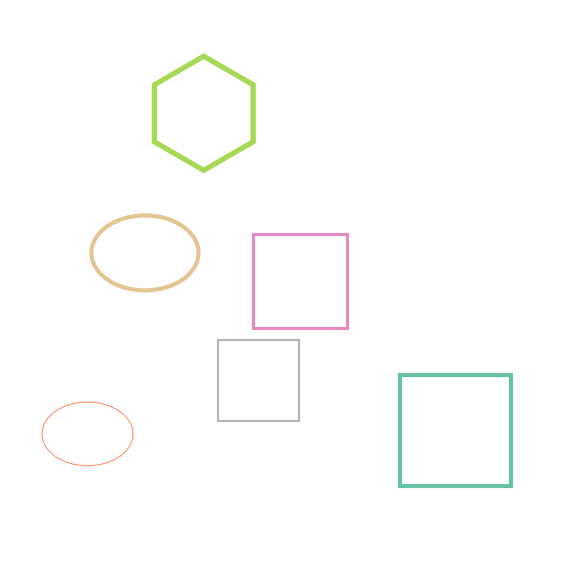[{"shape": "square", "thickness": 2, "radius": 0.48, "center": [0.789, 0.254]}, {"shape": "oval", "thickness": 0.5, "radius": 0.39, "center": [0.152, 0.248]}, {"shape": "square", "thickness": 1.5, "radius": 0.41, "center": [0.519, 0.513]}, {"shape": "hexagon", "thickness": 2.5, "radius": 0.49, "center": [0.353, 0.803]}, {"shape": "oval", "thickness": 2, "radius": 0.46, "center": [0.251, 0.561]}, {"shape": "square", "thickness": 1, "radius": 0.35, "center": [0.448, 0.341]}]